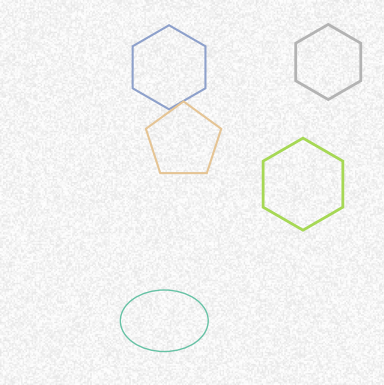[{"shape": "oval", "thickness": 1, "radius": 0.57, "center": [0.427, 0.167]}, {"shape": "hexagon", "thickness": 1.5, "radius": 0.55, "center": [0.439, 0.825]}, {"shape": "hexagon", "thickness": 2, "radius": 0.6, "center": [0.787, 0.522]}, {"shape": "pentagon", "thickness": 1.5, "radius": 0.51, "center": [0.477, 0.634]}, {"shape": "hexagon", "thickness": 2, "radius": 0.49, "center": [0.853, 0.839]}]